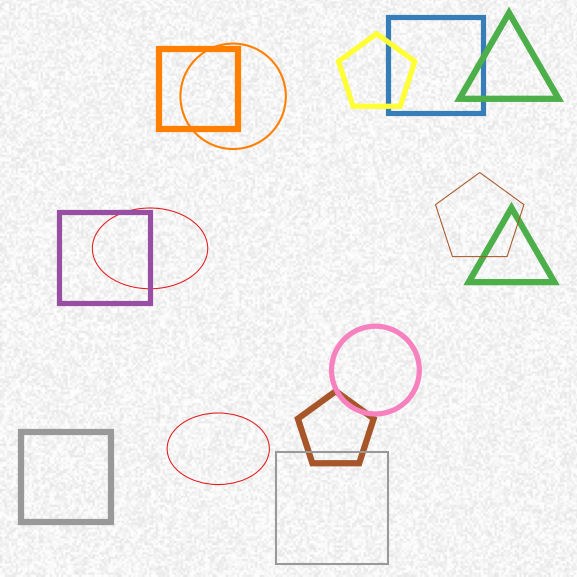[{"shape": "oval", "thickness": 0.5, "radius": 0.44, "center": [0.378, 0.222]}, {"shape": "oval", "thickness": 0.5, "radius": 0.5, "center": [0.26, 0.569]}, {"shape": "square", "thickness": 2.5, "radius": 0.41, "center": [0.754, 0.887]}, {"shape": "triangle", "thickness": 3, "radius": 0.43, "center": [0.886, 0.553]}, {"shape": "triangle", "thickness": 3, "radius": 0.5, "center": [0.881, 0.878]}, {"shape": "square", "thickness": 2.5, "radius": 0.39, "center": [0.18, 0.554]}, {"shape": "circle", "thickness": 1, "radius": 0.46, "center": [0.404, 0.832]}, {"shape": "square", "thickness": 3, "radius": 0.34, "center": [0.344, 0.845]}, {"shape": "pentagon", "thickness": 2.5, "radius": 0.35, "center": [0.652, 0.871]}, {"shape": "pentagon", "thickness": 3, "radius": 0.34, "center": [0.581, 0.253]}, {"shape": "pentagon", "thickness": 0.5, "radius": 0.4, "center": [0.831, 0.62]}, {"shape": "circle", "thickness": 2.5, "radius": 0.38, "center": [0.65, 0.358]}, {"shape": "square", "thickness": 1, "radius": 0.48, "center": [0.575, 0.119]}, {"shape": "square", "thickness": 3, "radius": 0.39, "center": [0.114, 0.174]}]